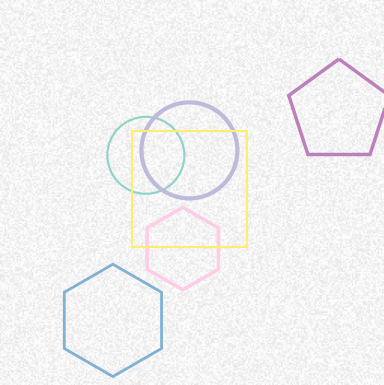[{"shape": "circle", "thickness": 1.5, "radius": 0.5, "center": [0.379, 0.597]}, {"shape": "circle", "thickness": 3, "radius": 0.62, "center": [0.492, 0.609]}, {"shape": "hexagon", "thickness": 2, "radius": 0.73, "center": [0.293, 0.168]}, {"shape": "hexagon", "thickness": 2.5, "radius": 0.54, "center": [0.475, 0.354]}, {"shape": "pentagon", "thickness": 2.5, "radius": 0.69, "center": [0.88, 0.71]}, {"shape": "square", "thickness": 1.5, "radius": 0.75, "center": [0.492, 0.509]}]